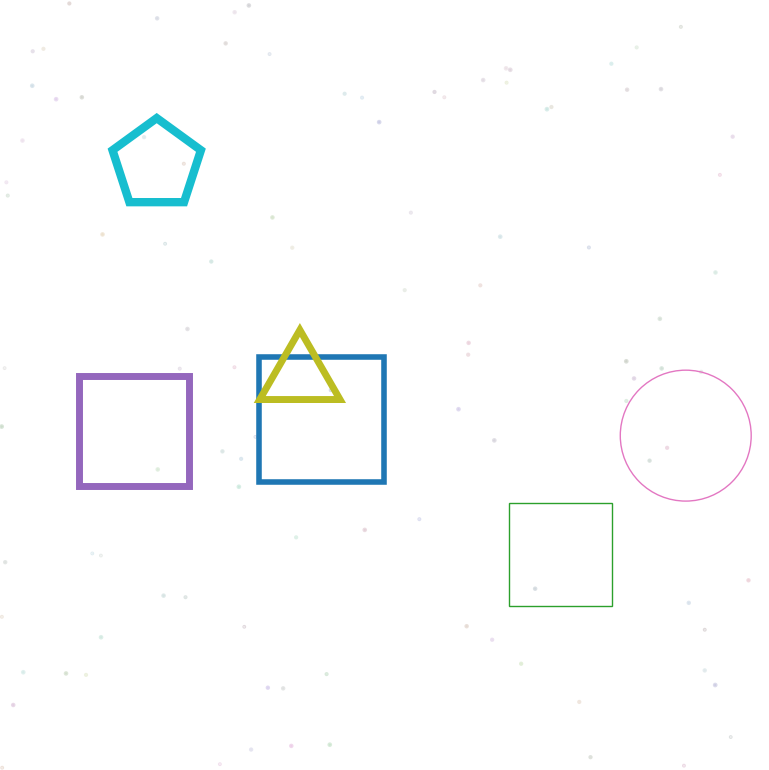[{"shape": "square", "thickness": 2, "radius": 0.4, "center": [0.418, 0.456]}, {"shape": "square", "thickness": 0.5, "radius": 0.33, "center": [0.728, 0.28]}, {"shape": "square", "thickness": 2.5, "radius": 0.36, "center": [0.174, 0.44]}, {"shape": "circle", "thickness": 0.5, "radius": 0.43, "center": [0.891, 0.434]}, {"shape": "triangle", "thickness": 2.5, "radius": 0.3, "center": [0.389, 0.511]}, {"shape": "pentagon", "thickness": 3, "radius": 0.3, "center": [0.204, 0.786]}]